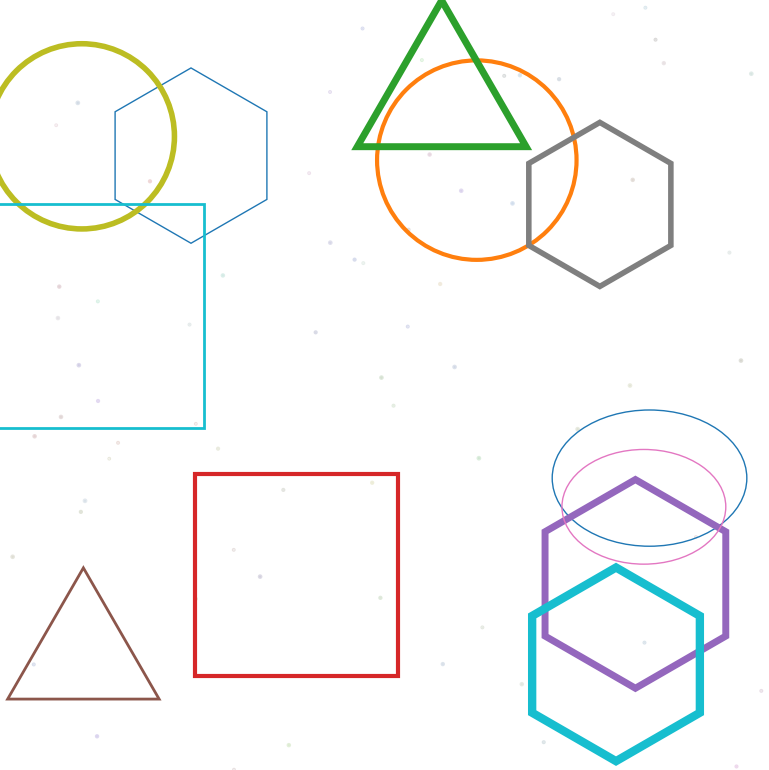[{"shape": "oval", "thickness": 0.5, "radius": 0.63, "center": [0.844, 0.379]}, {"shape": "hexagon", "thickness": 0.5, "radius": 0.57, "center": [0.248, 0.798]}, {"shape": "circle", "thickness": 1.5, "radius": 0.65, "center": [0.619, 0.792]}, {"shape": "triangle", "thickness": 2.5, "radius": 0.63, "center": [0.574, 0.873]}, {"shape": "square", "thickness": 1.5, "radius": 0.66, "center": [0.385, 0.253]}, {"shape": "hexagon", "thickness": 2.5, "radius": 0.68, "center": [0.825, 0.242]}, {"shape": "triangle", "thickness": 1, "radius": 0.57, "center": [0.108, 0.149]}, {"shape": "oval", "thickness": 0.5, "radius": 0.53, "center": [0.836, 0.342]}, {"shape": "hexagon", "thickness": 2, "radius": 0.53, "center": [0.779, 0.735]}, {"shape": "circle", "thickness": 2, "radius": 0.6, "center": [0.106, 0.823]}, {"shape": "square", "thickness": 1, "radius": 0.73, "center": [0.12, 0.59]}, {"shape": "hexagon", "thickness": 3, "radius": 0.63, "center": [0.8, 0.137]}]